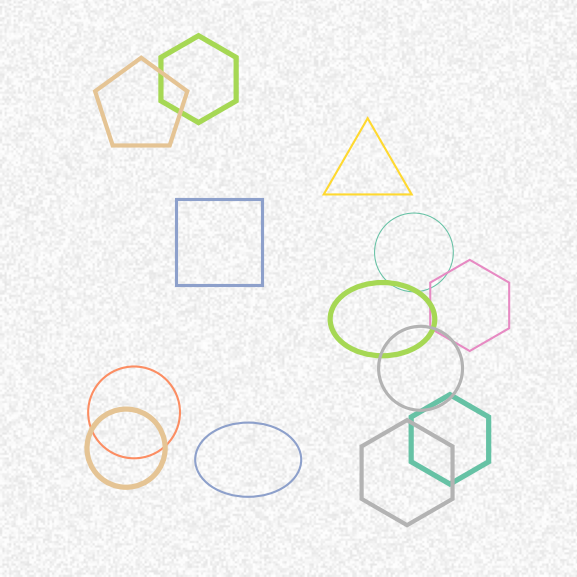[{"shape": "circle", "thickness": 0.5, "radius": 0.34, "center": [0.717, 0.562]}, {"shape": "hexagon", "thickness": 2.5, "radius": 0.39, "center": [0.779, 0.238]}, {"shape": "circle", "thickness": 1, "radius": 0.4, "center": [0.232, 0.285]}, {"shape": "square", "thickness": 1.5, "radius": 0.37, "center": [0.379, 0.58]}, {"shape": "oval", "thickness": 1, "radius": 0.46, "center": [0.43, 0.203]}, {"shape": "hexagon", "thickness": 1, "radius": 0.39, "center": [0.813, 0.47]}, {"shape": "hexagon", "thickness": 2.5, "radius": 0.38, "center": [0.344, 0.862]}, {"shape": "oval", "thickness": 2.5, "radius": 0.45, "center": [0.662, 0.447]}, {"shape": "triangle", "thickness": 1, "radius": 0.44, "center": [0.637, 0.706]}, {"shape": "pentagon", "thickness": 2, "radius": 0.42, "center": [0.244, 0.815]}, {"shape": "circle", "thickness": 2.5, "radius": 0.34, "center": [0.218, 0.223]}, {"shape": "circle", "thickness": 1.5, "radius": 0.36, "center": [0.728, 0.361]}, {"shape": "hexagon", "thickness": 2, "radius": 0.45, "center": [0.705, 0.181]}]